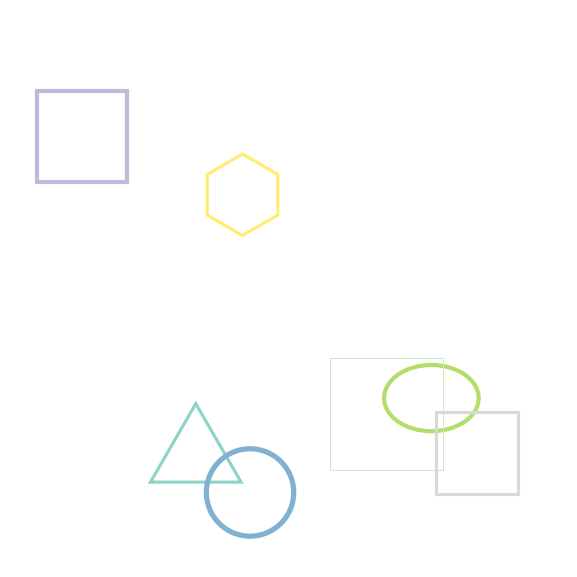[{"shape": "triangle", "thickness": 1.5, "radius": 0.45, "center": [0.339, 0.21]}, {"shape": "square", "thickness": 2, "radius": 0.39, "center": [0.142, 0.763]}, {"shape": "circle", "thickness": 2.5, "radius": 0.38, "center": [0.433, 0.146]}, {"shape": "oval", "thickness": 2, "radius": 0.41, "center": [0.747, 0.31]}, {"shape": "square", "thickness": 1.5, "radius": 0.36, "center": [0.826, 0.214]}, {"shape": "square", "thickness": 0.5, "radius": 0.49, "center": [0.669, 0.282]}, {"shape": "hexagon", "thickness": 1.5, "radius": 0.35, "center": [0.42, 0.662]}]